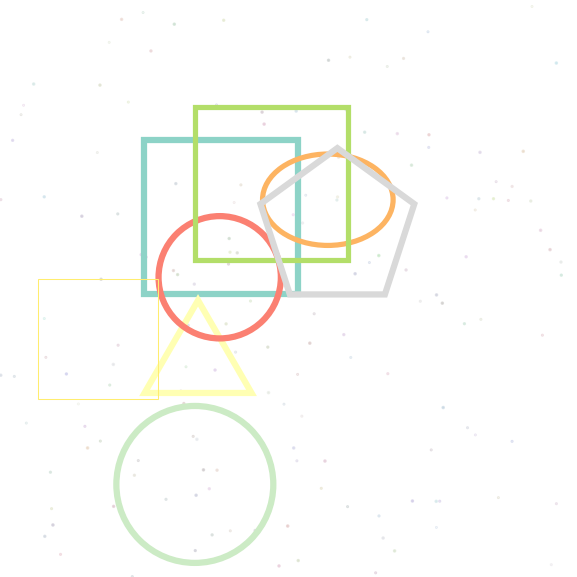[{"shape": "square", "thickness": 3, "radius": 0.67, "center": [0.383, 0.623]}, {"shape": "triangle", "thickness": 3, "radius": 0.53, "center": [0.343, 0.372]}, {"shape": "circle", "thickness": 3, "radius": 0.53, "center": [0.38, 0.519]}, {"shape": "oval", "thickness": 2.5, "radius": 0.57, "center": [0.568, 0.653]}, {"shape": "square", "thickness": 2.5, "radius": 0.66, "center": [0.47, 0.682]}, {"shape": "pentagon", "thickness": 3, "radius": 0.7, "center": [0.584, 0.603]}, {"shape": "circle", "thickness": 3, "radius": 0.68, "center": [0.337, 0.16]}, {"shape": "square", "thickness": 0.5, "radius": 0.52, "center": [0.17, 0.413]}]